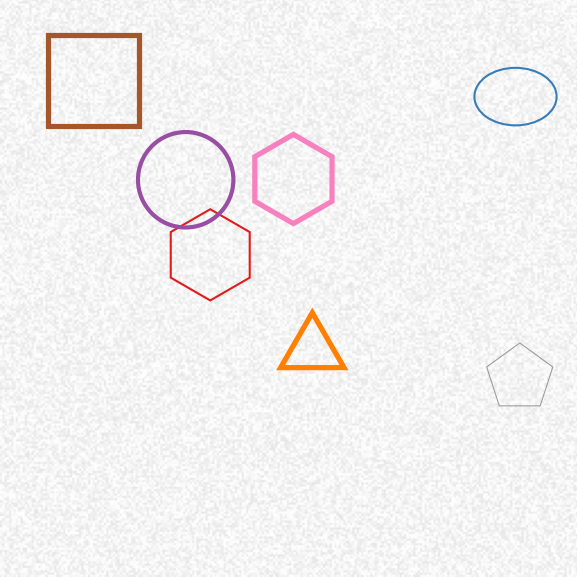[{"shape": "hexagon", "thickness": 1, "radius": 0.39, "center": [0.364, 0.558]}, {"shape": "oval", "thickness": 1, "radius": 0.36, "center": [0.893, 0.832]}, {"shape": "circle", "thickness": 2, "radius": 0.41, "center": [0.322, 0.688]}, {"shape": "triangle", "thickness": 2.5, "radius": 0.32, "center": [0.541, 0.394]}, {"shape": "square", "thickness": 2.5, "radius": 0.39, "center": [0.162, 0.86]}, {"shape": "hexagon", "thickness": 2.5, "radius": 0.39, "center": [0.508, 0.689]}, {"shape": "pentagon", "thickness": 0.5, "radius": 0.3, "center": [0.9, 0.345]}]